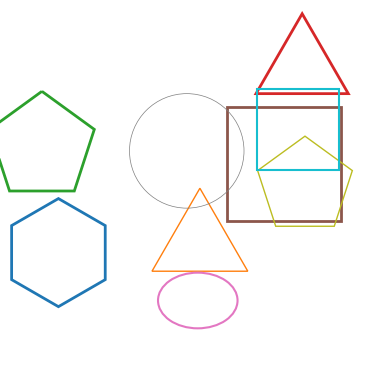[{"shape": "hexagon", "thickness": 2, "radius": 0.7, "center": [0.152, 0.344]}, {"shape": "triangle", "thickness": 1, "radius": 0.72, "center": [0.519, 0.367]}, {"shape": "pentagon", "thickness": 2, "radius": 0.72, "center": [0.109, 0.62]}, {"shape": "triangle", "thickness": 2, "radius": 0.69, "center": [0.785, 0.826]}, {"shape": "square", "thickness": 2, "radius": 0.74, "center": [0.738, 0.575]}, {"shape": "oval", "thickness": 1.5, "radius": 0.52, "center": [0.514, 0.219]}, {"shape": "circle", "thickness": 0.5, "radius": 0.74, "center": [0.485, 0.608]}, {"shape": "pentagon", "thickness": 1, "radius": 0.65, "center": [0.792, 0.517]}, {"shape": "square", "thickness": 1.5, "radius": 0.53, "center": [0.775, 0.664]}]